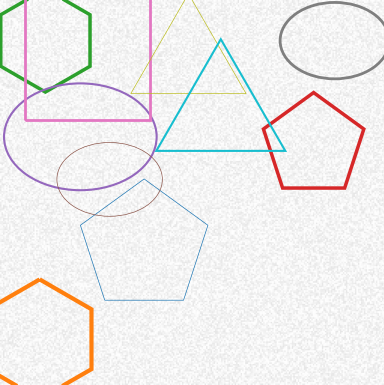[{"shape": "pentagon", "thickness": 0.5, "radius": 0.87, "center": [0.374, 0.361]}, {"shape": "hexagon", "thickness": 3, "radius": 0.78, "center": [0.103, 0.119]}, {"shape": "hexagon", "thickness": 2.5, "radius": 0.67, "center": [0.118, 0.895]}, {"shape": "pentagon", "thickness": 2.5, "radius": 0.69, "center": [0.815, 0.622]}, {"shape": "oval", "thickness": 1.5, "radius": 0.99, "center": [0.209, 0.645]}, {"shape": "oval", "thickness": 0.5, "radius": 0.68, "center": [0.285, 0.534]}, {"shape": "square", "thickness": 2, "radius": 0.82, "center": [0.227, 0.851]}, {"shape": "oval", "thickness": 2, "radius": 0.71, "center": [0.869, 0.894]}, {"shape": "triangle", "thickness": 0.5, "radius": 0.86, "center": [0.489, 0.843]}, {"shape": "triangle", "thickness": 1.5, "radius": 0.97, "center": [0.574, 0.705]}]